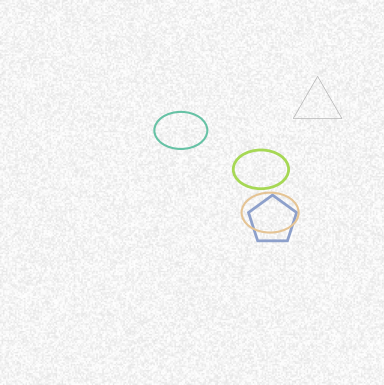[{"shape": "oval", "thickness": 1.5, "radius": 0.34, "center": [0.47, 0.661]}, {"shape": "pentagon", "thickness": 2, "radius": 0.33, "center": [0.708, 0.428]}, {"shape": "oval", "thickness": 2, "radius": 0.36, "center": [0.678, 0.56]}, {"shape": "oval", "thickness": 1.5, "radius": 0.37, "center": [0.702, 0.448]}, {"shape": "triangle", "thickness": 0.5, "radius": 0.37, "center": [0.825, 0.729]}]